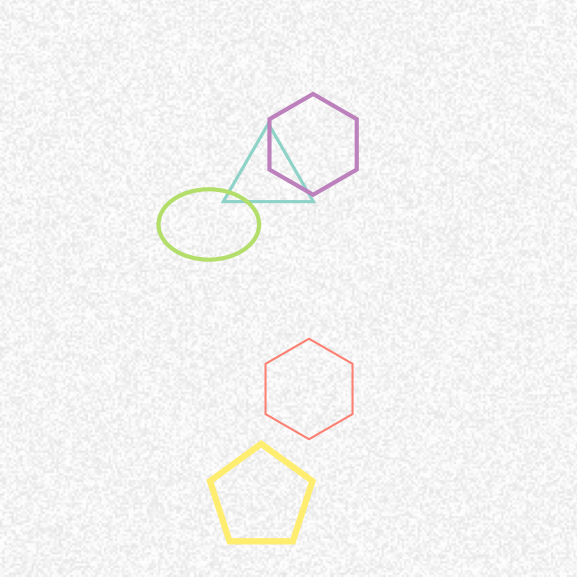[{"shape": "triangle", "thickness": 1.5, "radius": 0.45, "center": [0.465, 0.695]}, {"shape": "hexagon", "thickness": 1, "radius": 0.43, "center": [0.535, 0.326]}, {"shape": "oval", "thickness": 2, "radius": 0.44, "center": [0.362, 0.61]}, {"shape": "hexagon", "thickness": 2, "radius": 0.44, "center": [0.542, 0.749]}, {"shape": "pentagon", "thickness": 3, "radius": 0.47, "center": [0.452, 0.137]}]